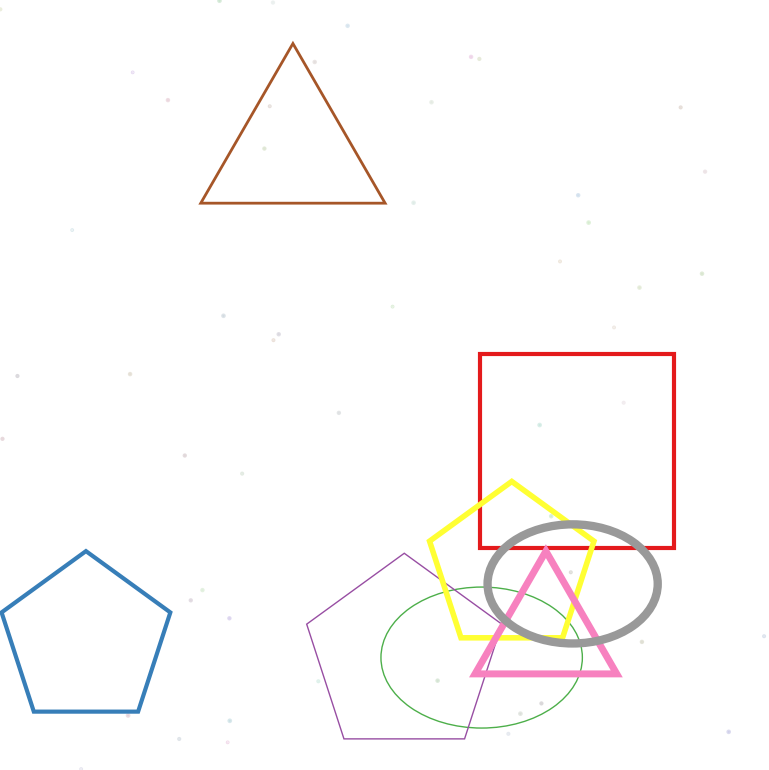[{"shape": "square", "thickness": 1.5, "radius": 0.63, "center": [0.749, 0.414]}, {"shape": "pentagon", "thickness": 1.5, "radius": 0.58, "center": [0.112, 0.169]}, {"shape": "oval", "thickness": 0.5, "radius": 0.65, "center": [0.626, 0.146]}, {"shape": "pentagon", "thickness": 0.5, "radius": 0.67, "center": [0.525, 0.148]}, {"shape": "pentagon", "thickness": 2, "radius": 0.56, "center": [0.665, 0.262]}, {"shape": "triangle", "thickness": 1, "radius": 0.69, "center": [0.38, 0.805]}, {"shape": "triangle", "thickness": 2.5, "radius": 0.53, "center": [0.709, 0.178]}, {"shape": "oval", "thickness": 3, "radius": 0.55, "center": [0.744, 0.242]}]